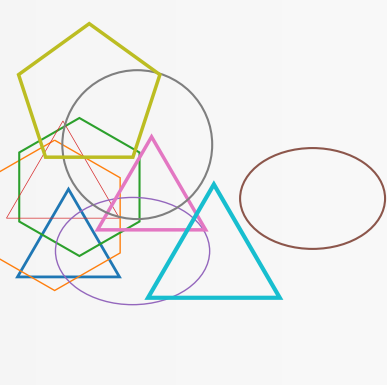[{"shape": "triangle", "thickness": 2, "radius": 0.76, "center": [0.177, 0.357]}, {"shape": "hexagon", "thickness": 1, "radius": 0.98, "center": [0.141, 0.441]}, {"shape": "hexagon", "thickness": 1.5, "radius": 0.9, "center": [0.205, 0.514]}, {"shape": "triangle", "thickness": 0.5, "radius": 0.84, "center": [0.162, 0.517]}, {"shape": "oval", "thickness": 1, "radius": 0.99, "center": [0.342, 0.348]}, {"shape": "oval", "thickness": 1.5, "radius": 0.94, "center": [0.807, 0.484]}, {"shape": "triangle", "thickness": 2.5, "radius": 0.81, "center": [0.391, 0.484]}, {"shape": "circle", "thickness": 1.5, "radius": 0.97, "center": [0.354, 0.624]}, {"shape": "pentagon", "thickness": 2.5, "radius": 0.96, "center": [0.23, 0.747]}, {"shape": "triangle", "thickness": 3, "radius": 0.98, "center": [0.552, 0.325]}]